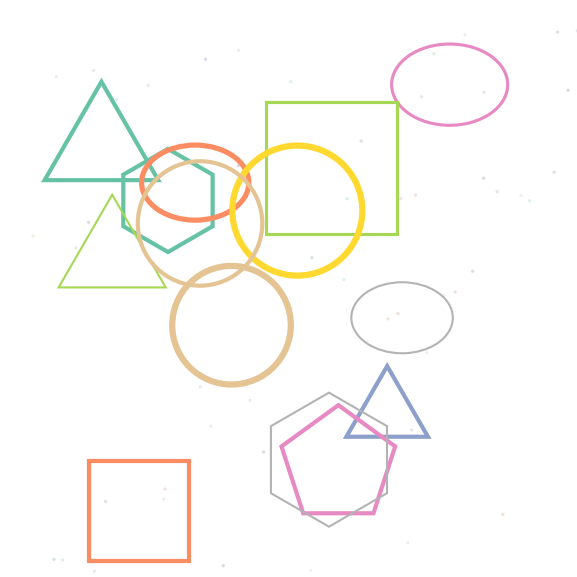[{"shape": "hexagon", "thickness": 2, "radius": 0.45, "center": [0.291, 0.652]}, {"shape": "triangle", "thickness": 2, "radius": 0.57, "center": [0.176, 0.744]}, {"shape": "oval", "thickness": 2.5, "radius": 0.46, "center": [0.338, 0.683]}, {"shape": "square", "thickness": 2, "radius": 0.43, "center": [0.241, 0.114]}, {"shape": "triangle", "thickness": 2, "radius": 0.41, "center": [0.67, 0.284]}, {"shape": "pentagon", "thickness": 2, "radius": 0.52, "center": [0.586, 0.194]}, {"shape": "oval", "thickness": 1.5, "radius": 0.5, "center": [0.779, 0.853]}, {"shape": "triangle", "thickness": 1, "radius": 0.54, "center": [0.194, 0.555]}, {"shape": "square", "thickness": 1.5, "radius": 0.57, "center": [0.574, 0.708]}, {"shape": "circle", "thickness": 3, "radius": 0.56, "center": [0.515, 0.634]}, {"shape": "circle", "thickness": 2, "radius": 0.54, "center": [0.346, 0.612]}, {"shape": "circle", "thickness": 3, "radius": 0.51, "center": [0.401, 0.436]}, {"shape": "hexagon", "thickness": 1, "radius": 0.58, "center": [0.57, 0.203]}, {"shape": "oval", "thickness": 1, "radius": 0.44, "center": [0.696, 0.449]}]